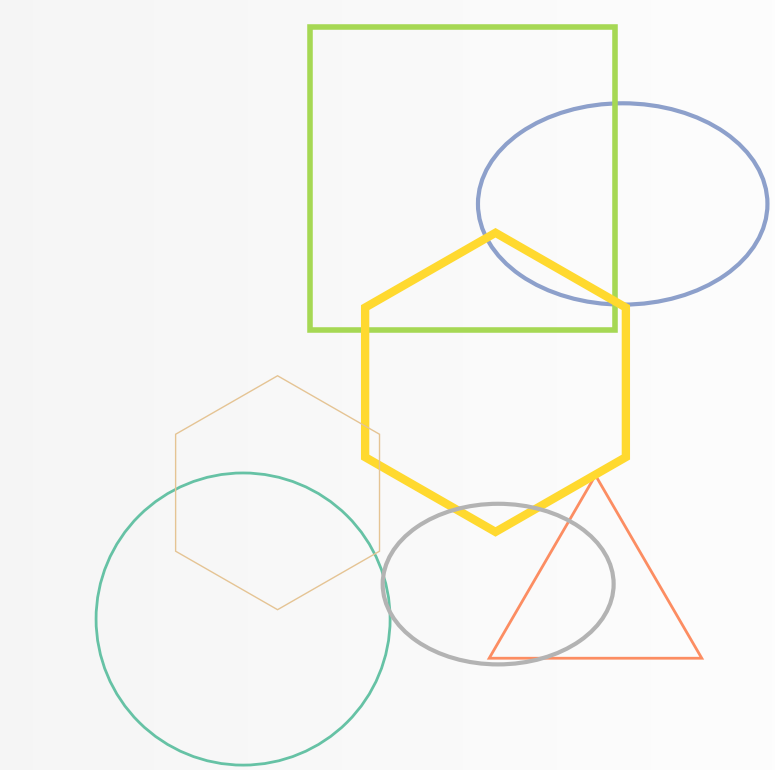[{"shape": "circle", "thickness": 1, "radius": 0.95, "center": [0.314, 0.196]}, {"shape": "triangle", "thickness": 1, "radius": 0.79, "center": [0.768, 0.224]}, {"shape": "oval", "thickness": 1.5, "radius": 0.93, "center": [0.803, 0.735]}, {"shape": "square", "thickness": 2, "radius": 0.98, "center": [0.597, 0.768]}, {"shape": "hexagon", "thickness": 3, "radius": 0.97, "center": [0.639, 0.503]}, {"shape": "hexagon", "thickness": 0.5, "radius": 0.76, "center": [0.358, 0.36]}, {"shape": "oval", "thickness": 1.5, "radius": 0.74, "center": [0.643, 0.241]}]